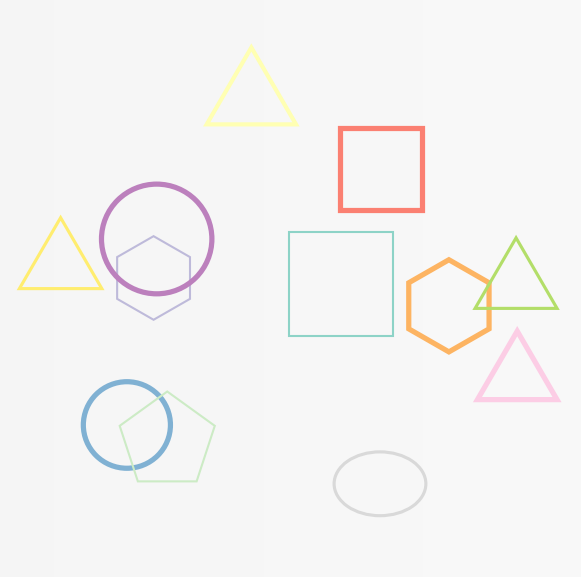[{"shape": "square", "thickness": 1, "radius": 0.45, "center": [0.587, 0.507]}, {"shape": "triangle", "thickness": 2, "radius": 0.44, "center": [0.432, 0.828]}, {"shape": "hexagon", "thickness": 1, "radius": 0.36, "center": [0.264, 0.518]}, {"shape": "square", "thickness": 2.5, "radius": 0.35, "center": [0.656, 0.706]}, {"shape": "circle", "thickness": 2.5, "radius": 0.37, "center": [0.218, 0.263]}, {"shape": "hexagon", "thickness": 2.5, "radius": 0.4, "center": [0.772, 0.47]}, {"shape": "triangle", "thickness": 1.5, "radius": 0.41, "center": [0.888, 0.506]}, {"shape": "triangle", "thickness": 2.5, "radius": 0.4, "center": [0.89, 0.347]}, {"shape": "oval", "thickness": 1.5, "radius": 0.39, "center": [0.654, 0.161]}, {"shape": "circle", "thickness": 2.5, "radius": 0.47, "center": [0.27, 0.585]}, {"shape": "pentagon", "thickness": 1, "radius": 0.43, "center": [0.288, 0.235]}, {"shape": "triangle", "thickness": 1.5, "radius": 0.41, "center": [0.104, 0.54]}]